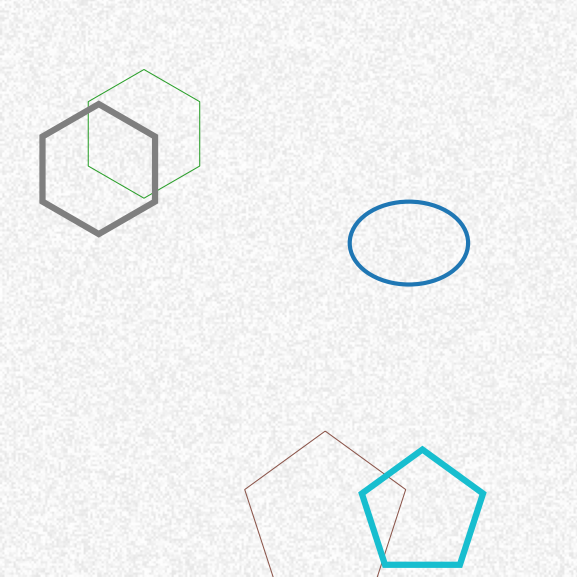[{"shape": "oval", "thickness": 2, "radius": 0.51, "center": [0.708, 0.578]}, {"shape": "hexagon", "thickness": 0.5, "radius": 0.56, "center": [0.249, 0.767]}, {"shape": "pentagon", "thickness": 0.5, "radius": 0.73, "center": [0.563, 0.106]}, {"shape": "hexagon", "thickness": 3, "radius": 0.56, "center": [0.171, 0.706]}, {"shape": "pentagon", "thickness": 3, "radius": 0.55, "center": [0.731, 0.11]}]